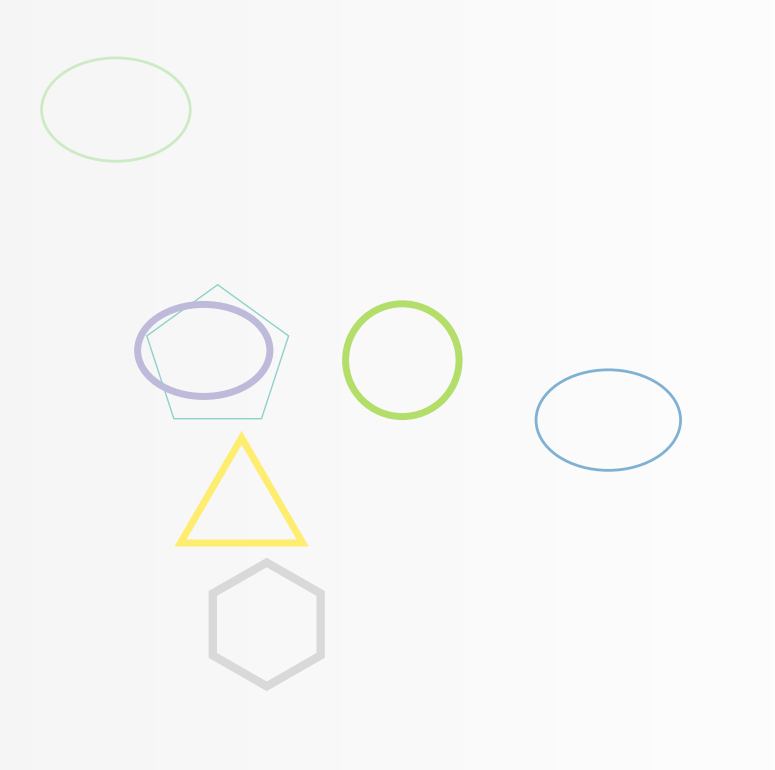[{"shape": "pentagon", "thickness": 0.5, "radius": 0.48, "center": [0.281, 0.534]}, {"shape": "oval", "thickness": 2.5, "radius": 0.43, "center": [0.263, 0.545]}, {"shape": "oval", "thickness": 1, "radius": 0.47, "center": [0.785, 0.454]}, {"shape": "circle", "thickness": 2.5, "radius": 0.37, "center": [0.519, 0.532]}, {"shape": "hexagon", "thickness": 3, "radius": 0.4, "center": [0.344, 0.189]}, {"shape": "oval", "thickness": 1, "radius": 0.48, "center": [0.15, 0.858]}, {"shape": "triangle", "thickness": 2.5, "radius": 0.46, "center": [0.312, 0.34]}]